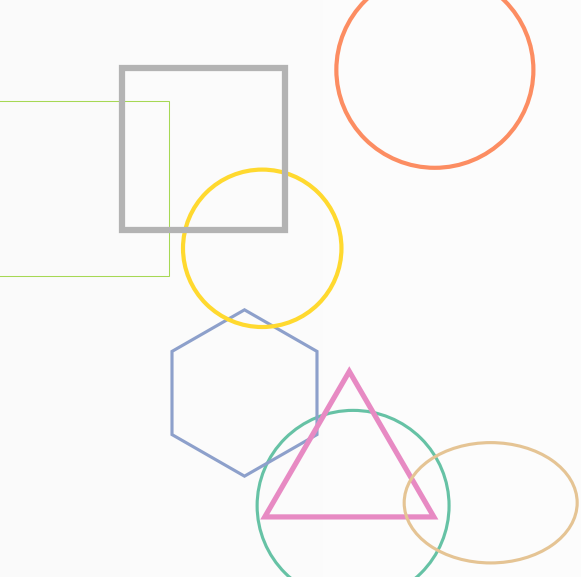[{"shape": "circle", "thickness": 1.5, "radius": 0.83, "center": [0.607, 0.123]}, {"shape": "circle", "thickness": 2, "radius": 0.85, "center": [0.748, 0.878]}, {"shape": "hexagon", "thickness": 1.5, "radius": 0.72, "center": [0.421, 0.319]}, {"shape": "triangle", "thickness": 2.5, "radius": 0.84, "center": [0.601, 0.188]}, {"shape": "square", "thickness": 0.5, "radius": 0.76, "center": [0.139, 0.673]}, {"shape": "circle", "thickness": 2, "radius": 0.68, "center": [0.451, 0.569]}, {"shape": "oval", "thickness": 1.5, "radius": 0.74, "center": [0.844, 0.129]}, {"shape": "square", "thickness": 3, "radius": 0.7, "center": [0.351, 0.741]}]